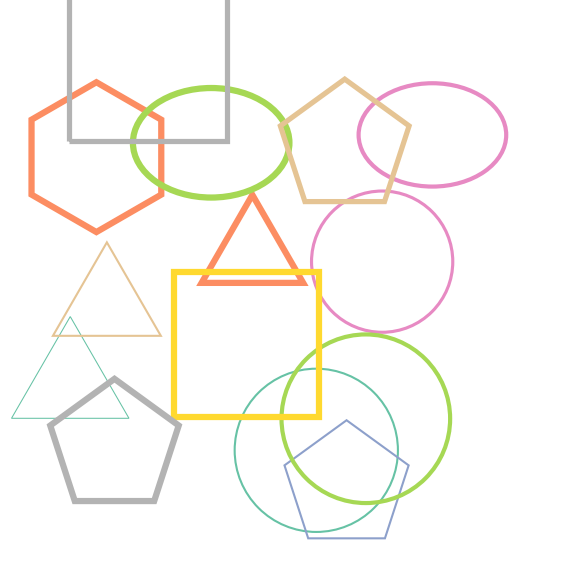[{"shape": "triangle", "thickness": 0.5, "radius": 0.59, "center": [0.122, 0.334]}, {"shape": "circle", "thickness": 1, "radius": 0.71, "center": [0.548, 0.219]}, {"shape": "triangle", "thickness": 3, "radius": 0.51, "center": [0.437, 0.56]}, {"shape": "hexagon", "thickness": 3, "radius": 0.65, "center": [0.167, 0.727]}, {"shape": "pentagon", "thickness": 1, "radius": 0.57, "center": [0.6, 0.158]}, {"shape": "oval", "thickness": 2, "radius": 0.64, "center": [0.749, 0.766]}, {"shape": "circle", "thickness": 1.5, "radius": 0.61, "center": [0.662, 0.546]}, {"shape": "oval", "thickness": 3, "radius": 0.68, "center": [0.366, 0.752]}, {"shape": "circle", "thickness": 2, "radius": 0.73, "center": [0.633, 0.274]}, {"shape": "square", "thickness": 3, "radius": 0.63, "center": [0.427, 0.403]}, {"shape": "pentagon", "thickness": 2.5, "radius": 0.59, "center": [0.597, 0.745]}, {"shape": "triangle", "thickness": 1, "radius": 0.54, "center": [0.185, 0.472]}, {"shape": "square", "thickness": 2.5, "radius": 0.69, "center": [0.257, 0.893]}, {"shape": "pentagon", "thickness": 3, "radius": 0.58, "center": [0.198, 0.226]}]